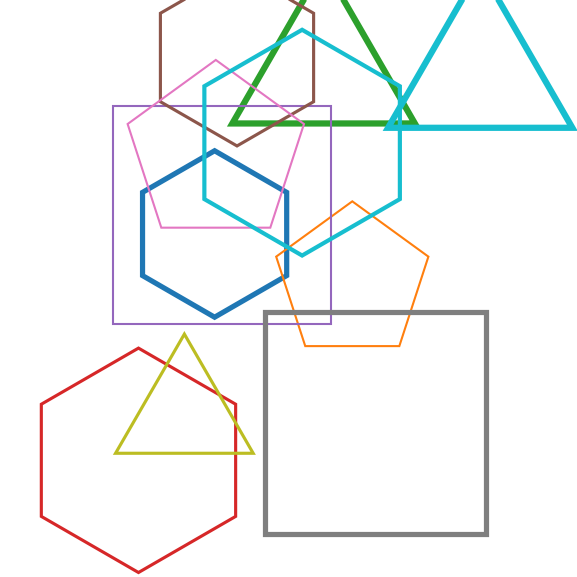[{"shape": "hexagon", "thickness": 2.5, "radius": 0.72, "center": [0.372, 0.594]}, {"shape": "pentagon", "thickness": 1, "radius": 0.69, "center": [0.61, 0.512]}, {"shape": "triangle", "thickness": 3, "radius": 0.91, "center": [0.56, 0.877]}, {"shape": "hexagon", "thickness": 1.5, "radius": 0.97, "center": [0.24, 0.202]}, {"shape": "square", "thickness": 1, "radius": 0.95, "center": [0.384, 0.627]}, {"shape": "hexagon", "thickness": 1.5, "radius": 0.77, "center": [0.41, 0.9]}, {"shape": "pentagon", "thickness": 1, "radius": 0.8, "center": [0.374, 0.735]}, {"shape": "square", "thickness": 2.5, "radius": 0.96, "center": [0.65, 0.266]}, {"shape": "triangle", "thickness": 1.5, "radius": 0.69, "center": [0.319, 0.283]}, {"shape": "triangle", "thickness": 3, "radius": 0.92, "center": [0.832, 0.87]}, {"shape": "hexagon", "thickness": 2, "radius": 0.98, "center": [0.523, 0.752]}]